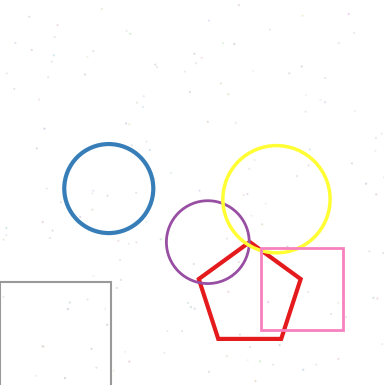[{"shape": "pentagon", "thickness": 3, "radius": 0.7, "center": [0.649, 0.232]}, {"shape": "circle", "thickness": 3, "radius": 0.58, "center": [0.283, 0.51]}, {"shape": "circle", "thickness": 2, "radius": 0.54, "center": [0.54, 0.371]}, {"shape": "circle", "thickness": 2.5, "radius": 0.7, "center": [0.718, 0.483]}, {"shape": "square", "thickness": 2, "radius": 0.53, "center": [0.784, 0.249]}, {"shape": "square", "thickness": 1.5, "radius": 0.72, "center": [0.145, 0.122]}]